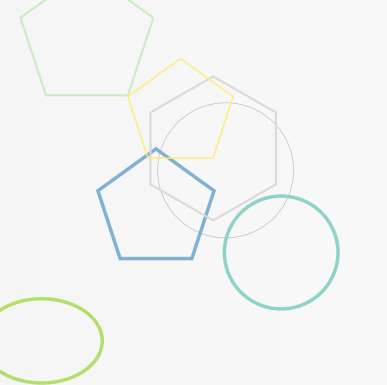[{"shape": "circle", "thickness": 2.5, "radius": 0.73, "center": [0.726, 0.344]}, {"shape": "circle", "thickness": 0.5, "radius": 0.88, "center": [0.582, 0.558]}, {"shape": "pentagon", "thickness": 2.5, "radius": 0.79, "center": [0.403, 0.456]}, {"shape": "oval", "thickness": 2.5, "radius": 0.78, "center": [0.108, 0.115]}, {"shape": "hexagon", "thickness": 1.5, "radius": 0.93, "center": [0.55, 0.615]}, {"shape": "pentagon", "thickness": 1.5, "radius": 0.9, "center": [0.224, 0.898]}, {"shape": "pentagon", "thickness": 1, "radius": 0.71, "center": [0.466, 0.705]}]